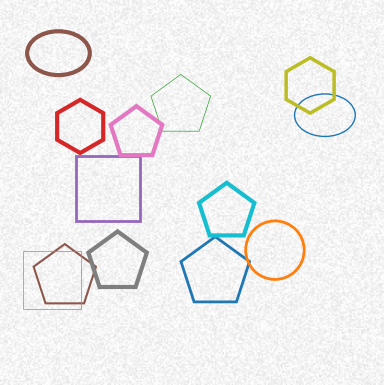[{"shape": "pentagon", "thickness": 2, "radius": 0.47, "center": [0.559, 0.292]}, {"shape": "oval", "thickness": 1, "radius": 0.39, "center": [0.844, 0.701]}, {"shape": "circle", "thickness": 2, "radius": 0.38, "center": [0.714, 0.35]}, {"shape": "pentagon", "thickness": 0.5, "radius": 0.41, "center": [0.47, 0.725]}, {"shape": "hexagon", "thickness": 3, "radius": 0.35, "center": [0.208, 0.672]}, {"shape": "square", "thickness": 2, "radius": 0.42, "center": [0.281, 0.511]}, {"shape": "pentagon", "thickness": 1.5, "radius": 0.43, "center": [0.168, 0.281]}, {"shape": "oval", "thickness": 3, "radius": 0.41, "center": [0.152, 0.862]}, {"shape": "pentagon", "thickness": 3, "radius": 0.35, "center": [0.354, 0.654]}, {"shape": "pentagon", "thickness": 3, "radius": 0.4, "center": [0.305, 0.319]}, {"shape": "hexagon", "thickness": 2.5, "radius": 0.36, "center": [0.806, 0.778]}, {"shape": "pentagon", "thickness": 3, "radius": 0.38, "center": [0.589, 0.45]}, {"shape": "square", "thickness": 0.5, "radius": 0.37, "center": [0.135, 0.273]}]